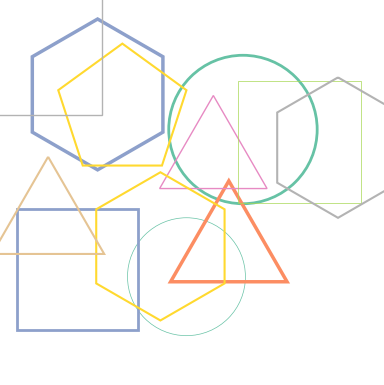[{"shape": "circle", "thickness": 0.5, "radius": 0.77, "center": [0.484, 0.281]}, {"shape": "circle", "thickness": 2, "radius": 0.96, "center": [0.631, 0.664]}, {"shape": "triangle", "thickness": 2.5, "radius": 0.87, "center": [0.594, 0.355]}, {"shape": "square", "thickness": 2, "radius": 0.79, "center": [0.202, 0.301]}, {"shape": "hexagon", "thickness": 2.5, "radius": 0.98, "center": [0.254, 0.755]}, {"shape": "triangle", "thickness": 1, "radius": 0.81, "center": [0.554, 0.591]}, {"shape": "square", "thickness": 0.5, "radius": 0.79, "center": [0.778, 0.631]}, {"shape": "pentagon", "thickness": 1.5, "radius": 0.88, "center": [0.318, 0.712]}, {"shape": "hexagon", "thickness": 1.5, "radius": 0.96, "center": [0.417, 0.36]}, {"shape": "triangle", "thickness": 1.5, "radius": 0.84, "center": [0.125, 0.424]}, {"shape": "square", "thickness": 1, "radius": 0.81, "center": [0.103, 0.865]}, {"shape": "hexagon", "thickness": 1.5, "radius": 0.91, "center": [0.878, 0.617]}]